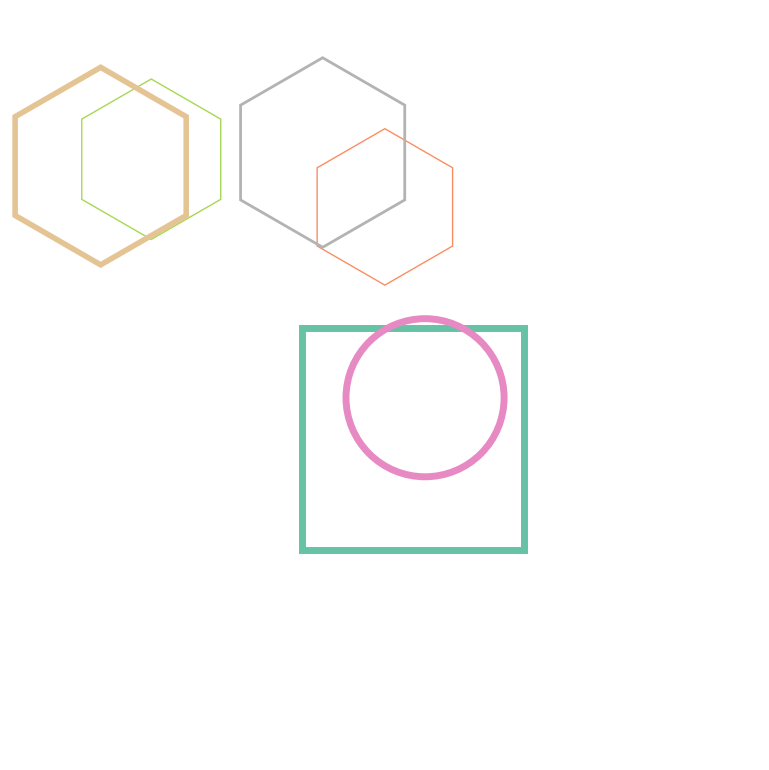[{"shape": "square", "thickness": 2.5, "radius": 0.72, "center": [0.536, 0.43]}, {"shape": "hexagon", "thickness": 0.5, "radius": 0.51, "center": [0.5, 0.731]}, {"shape": "circle", "thickness": 2.5, "radius": 0.51, "center": [0.552, 0.483]}, {"shape": "hexagon", "thickness": 0.5, "radius": 0.52, "center": [0.196, 0.793]}, {"shape": "hexagon", "thickness": 2, "radius": 0.64, "center": [0.131, 0.784]}, {"shape": "hexagon", "thickness": 1, "radius": 0.62, "center": [0.419, 0.802]}]